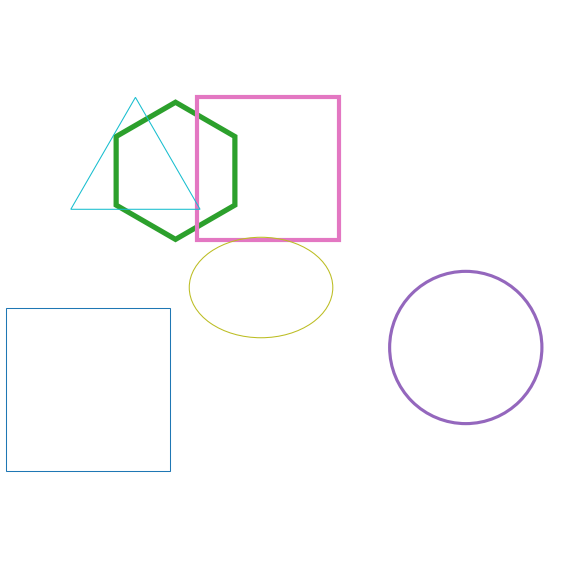[{"shape": "square", "thickness": 0.5, "radius": 0.71, "center": [0.152, 0.325]}, {"shape": "hexagon", "thickness": 2.5, "radius": 0.59, "center": [0.304, 0.703]}, {"shape": "circle", "thickness": 1.5, "radius": 0.66, "center": [0.807, 0.397]}, {"shape": "square", "thickness": 2, "radius": 0.62, "center": [0.464, 0.707]}, {"shape": "oval", "thickness": 0.5, "radius": 0.62, "center": [0.452, 0.501]}, {"shape": "triangle", "thickness": 0.5, "radius": 0.65, "center": [0.235, 0.701]}]